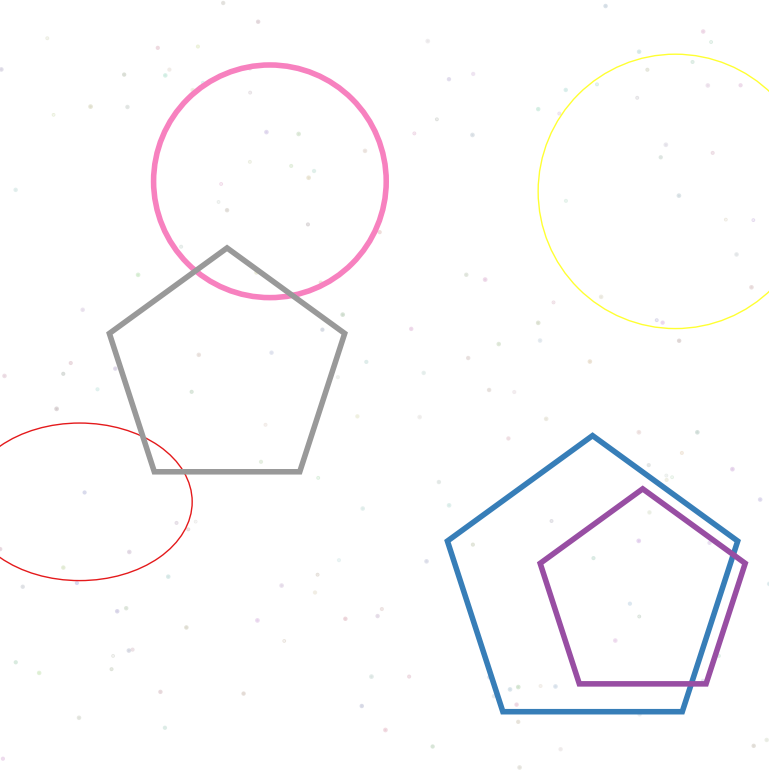[{"shape": "oval", "thickness": 0.5, "radius": 0.73, "center": [0.103, 0.348]}, {"shape": "pentagon", "thickness": 2, "radius": 0.99, "center": [0.77, 0.236]}, {"shape": "pentagon", "thickness": 2, "radius": 0.7, "center": [0.835, 0.225]}, {"shape": "circle", "thickness": 0.5, "radius": 0.89, "center": [0.877, 0.751]}, {"shape": "circle", "thickness": 2, "radius": 0.76, "center": [0.351, 0.765]}, {"shape": "pentagon", "thickness": 2, "radius": 0.8, "center": [0.295, 0.517]}]